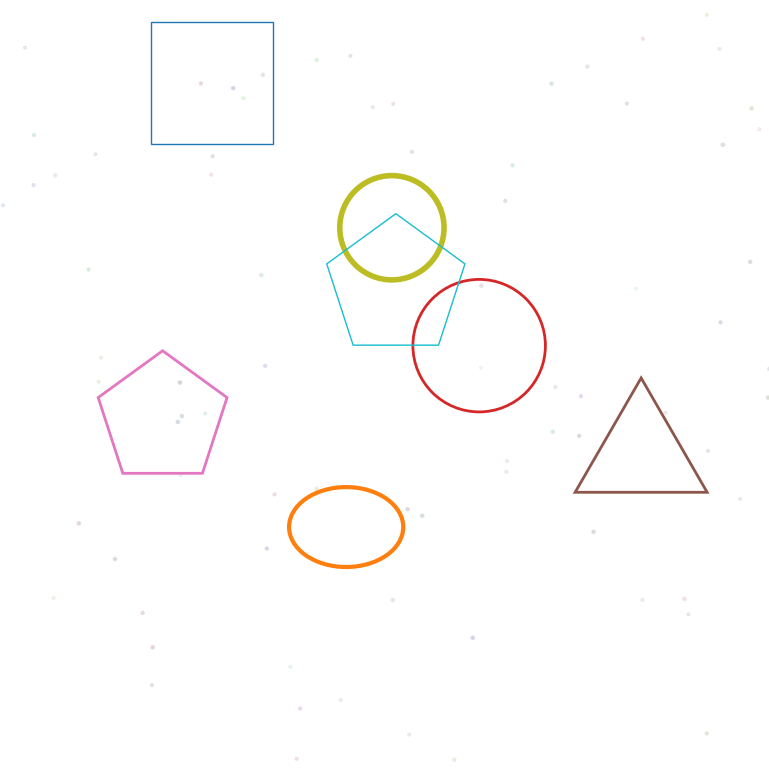[{"shape": "square", "thickness": 0.5, "radius": 0.4, "center": [0.275, 0.892]}, {"shape": "oval", "thickness": 1.5, "radius": 0.37, "center": [0.45, 0.316]}, {"shape": "circle", "thickness": 1, "radius": 0.43, "center": [0.622, 0.551]}, {"shape": "triangle", "thickness": 1, "radius": 0.49, "center": [0.833, 0.41]}, {"shape": "pentagon", "thickness": 1, "radius": 0.44, "center": [0.211, 0.456]}, {"shape": "circle", "thickness": 2, "radius": 0.34, "center": [0.509, 0.704]}, {"shape": "pentagon", "thickness": 0.5, "radius": 0.47, "center": [0.514, 0.628]}]